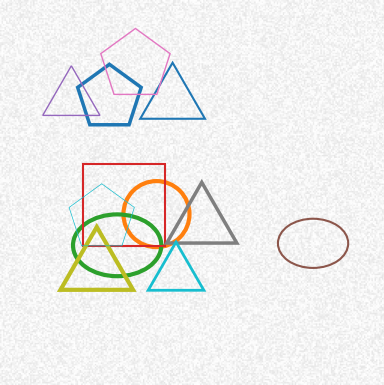[{"shape": "pentagon", "thickness": 2.5, "radius": 0.43, "center": [0.284, 0.746]}, {"shape": "triangle", "thickness": 1.5, "radius": 0.49, "center": [0.448, 0.74]}, {"shape": "circle", "thickness": 3, "radius": 0.43, "center": [0.406, 0.444]}, {"shape": "oval", "thickness": 3, "radius": 0.57, "center": [0.304, 0.363]}, {"shape": "square", "thickness": 1.5, "radius": 0.53, "center": [0.323, 0.467]}, {"shape": "triangle", "thickness": 1, "radius": 0.43, "center": [0.185, 0.743]}, {"shape": "oval", "thickness": 1.5, "radius": 0.46, "center": [0.813, 0.368]}, {"shape": "pentagon", "thickness": 1, "radius": 0.47, "center": [0.352, 0.831]}, {"shape": "triangle", "thickness": 2.5, "radius": 0.53, "center": [0.524, 0.421]}, {"shape": "triangle", "thickness": 3, "radius": 0.54, "center": [0.251, 0.302]}, {"shape": "pentagon", "thickness": 0.5, "radius": 0.45, "center": [0.264, 0.434]}, {"shape": "triangle", "thickness": 2, "radius": 0.42, "center": [0.457, 0.288]}]